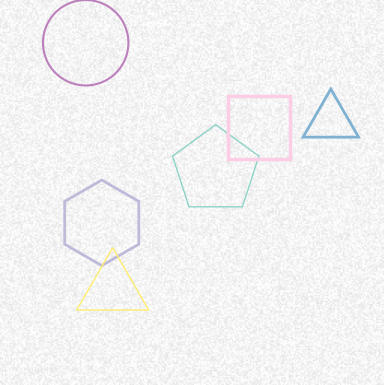[{"shape": "pentagon", "thickness": 1, "radius": 0.59, "center": [0.56, 0.558]}, {"shape": "hexagon", "thickness": 2, "radius": 0.56, "center": [0.264, 0.421]}, {"shape": "triangle", "thickness": 2, "radius": 0.42, "center": [0.859, 0.685]}, {"shape": "square", "thickness": 2.5, "radius": 0.4, "center": [0.672, 0.669]}, {"shape": "circle", "thickness": 1.5, "radius": 0.55, "center": [0.223, 0.889]}, {"shape": "triangle", "thickness": 1, "radius": 0.54, "center": [0.293, 0.249]}]